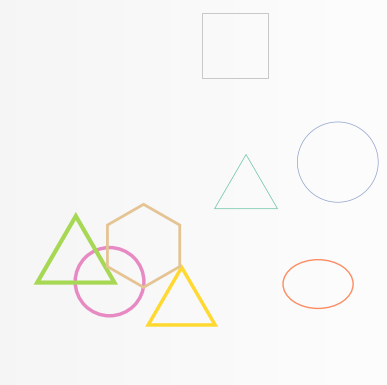[{"shape": "triangle", "thickness": 0.5, "radius": 0.47, "center": [0.635, 0.505]}, {"shape": "oval", "thickness": 1, "radius": 0.45, "center": [0.821, 0.262]}, {"shape": "circle", "thickness": 0.5, "radius": 0.52, "center": [0.872, 0.579]}, {"shape": "circle", "thickness": 2.5, "radius": 0.44, "center": [0.283, 0.268]}, {"shape": "triangle", "thickness": 3, "radius": 0.58, "center": [0.196, 0.324]}, {"shape": "triangle", "thickness": 2.5, "radius": 0.5, "center": [0.469, 0.206]}, {"shape": "hexagon", "thickness": 2, "radius": 0.54, "center": [0.371, 0.362]}, {"shape": "square", "thickness": 0.5, "radius": 0.42, "center": [0.606, 0.883]}]